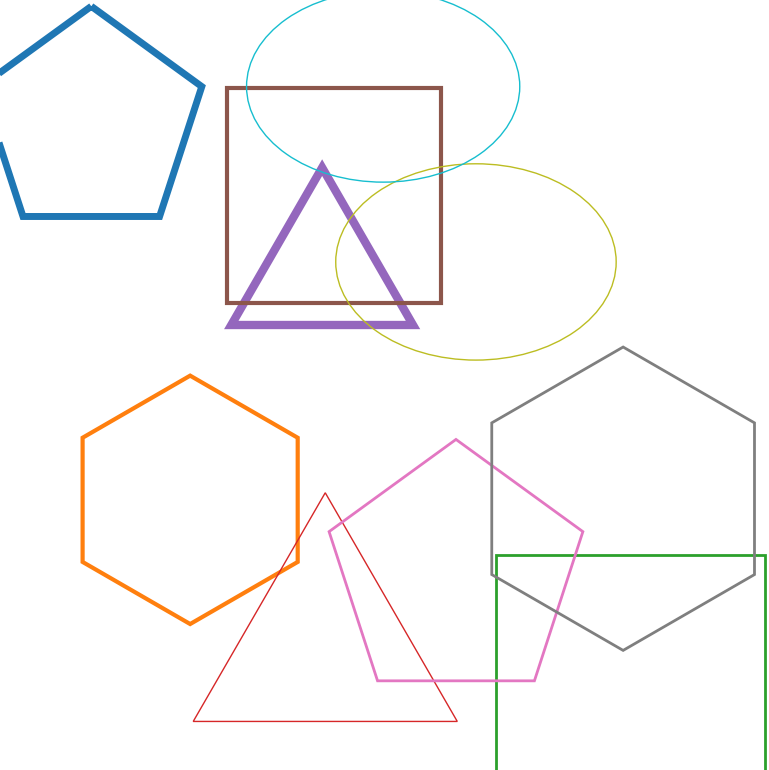[{"shape": "pentagon", "thickness": 2.5, "radius": 0.75, "center": [0.119, 0.841]}, {"shape": "hexagon", "thickness": 1.5, "radius": 0.81, "center": [0.247, 0.351]}, {"shape": "square", "thickness": 1, "radius": 0.87, "center": [0.819, 0.104]}, {"shape": "triangle", "thickness": 0.5, "radius": 0.99, "center": [0.422, 0.162]}, {"shape": "triangle", "thickness": 3, "radius": 0.68, "center": [0.418, 0.646]}, {"shape": "square", "thickness": 1.5, "radius": 0.7, "center": [0.434, 0.746]}, {"shape": "pentagon", "thickness": 1, "radius": 0.87, "center": [0.592, 0.256]}, {"shape": "hexagon", "thickness": 1, "radius": 0.98, "center": [0.809, 0.352]}, {"shape": "oval", "thickness": 0.5, "radius": 0.91, "center": [0.618, 0.66]}, {"shape": "oval", "thickness": 0.5, "radius": 0.89, "center": [0.498, 0.888]}]